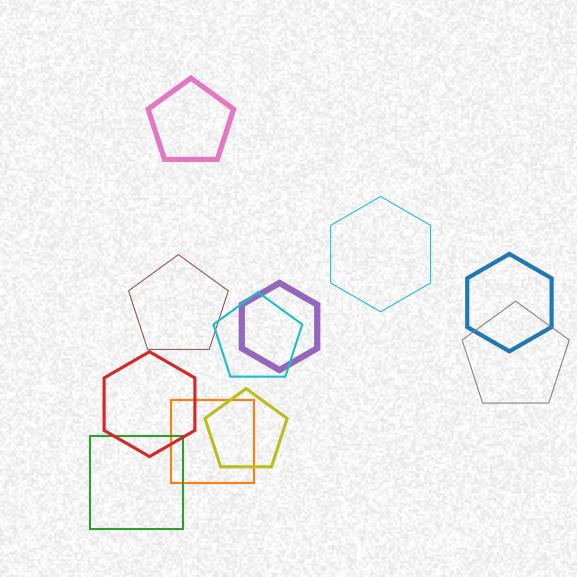[{"shape": "hexagon", "thickness": 2, "radius": 0.42, "center": [0.882, 0.475]}, {"shape": "square", "thickness": 1, "radius": 0.36, "center": [0.368, 0.235]}, {"shape": "square", "thickness": 1, "radius": 0.4, "center": [0.237, 0.164]}, {"shape": "hexagon", "thickness": 1.5, "radius": 0.45, "center": [0.259, 0.299]}, {"shape": "hexagon", "thickness": 3, "radius": 0.38, "center": [0.484, 0.434]}, {"shape": "pentagon", "thickness": 0.5, "radius": 0.45, "center": [0.309, 0.467]}, {"shape": "pentagon", "thickness": 2.5, "radius": 0.39, "center": [0.331, 0.786]}, {"shape": "pentagon", "thickness": 0.5, "radius": 0.49, "center": [0.893, 0.38]}, {"shape": "pentagon", "thickness": 1.5, "radius": 0.37, "center": [0.426, 0.251]}, {"shape": "pentagon", "thickness": 1, "radius": 0.4, "center": [0.447, 0.412]}, {"shape": "hexagon", "thickness": 0.5, "radius": 0.5, "center": [0.659, 0.559]}]